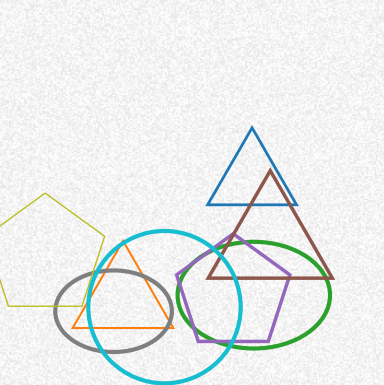[{"shape": "triangle", "thickness": 2, "radius": 0.67, "center": [0.655, 0.535]}, {"shape": "triangle", "thickness": 1.5, "radius": 0.75, "center": [0.32, 0.223]}, {"shape": "oval", "thickness": 3, "radius": 0.99, "center": [0.659, 0.233]}, {"shape": "pentagon", "thickness": 2.5, "radius": 0.77, "center": [0.606, 0.238]}, {"shape": "triangle", "thickness": 2.5, "radius": 0.93, "center": [0.702, 0.371]}, {"shape": "oval", "thickness": 3, "radius": 0.76, "center": [0.295, 0.192]}, {"shape": "pentagon", "thickness": 1, "radius": 0.81, "center": [0.117, 0.336]}, {"shape": "circle", "thickness": 3, "radius": 0.99, "center": [0.427, 0.202]}]